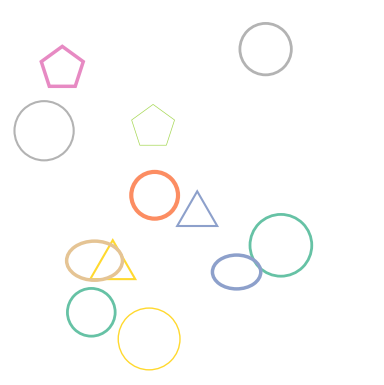[{"shape": "circle", "thickness": 2, "radius": 0.31, "center": [0.237, 0.189]}, {"shape": "circle", "thickness": 2, "radius": 0.4, "center": [0.73, 0.363]}, {"shape": "circle", "thickness": 3, "radius": 0.3, "center": [0.402, 0.493]}, {"shape": "triangle", "thickness": 1.5, "radius": 0.3, "center": [0.512, 0.443]}, {"shape": "oval", "thickness": 2.5, "radius": 0.31, "center": [0.615, 0.294]}, {"shape": "pentagon", "thickness": 2.5, "radius": 0.29, "center": [0.162, 0.822]}, {"shape": "pentagon", "thickness": 0.5, "radius": 0.29, "center": [0.398, 0.67]}, {"shape": "circle", "thickness": 1, "radius": 0.4, "center": [0.387, 0.12]}, {"shape": "triangle", "thickness": 1.5, "radius": 0.34, "center": [0.293, 0.309]}, {"shape": "oval", "thickness": 2.5, "radius": 0.36, "center": [0.246, 0.323]}, {"shape": "circle", "thickness": 2, "radius": 0.33, "center": [0.69, 0.872]}, {"shape": "circle", "thickness": 1.5, "radius": 0.38, "center": [0.115, 0.66]}]